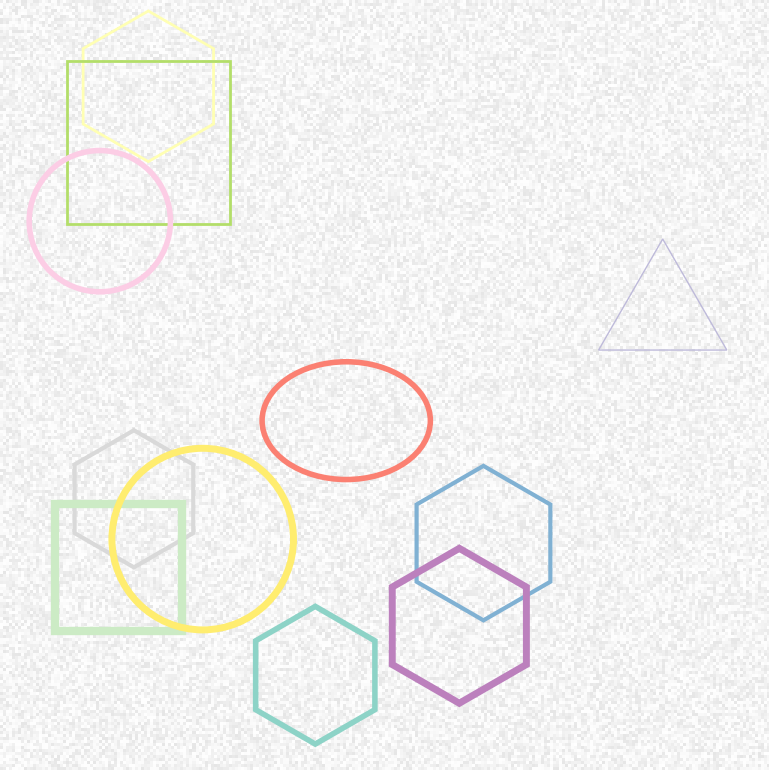[{"shape": "hexagon", "thickness": 2, "radius": 0.45, "center": [0.409, 0.123]}, {"shape": "hexagon", "thickness": 1, "radius": 0.49, "center": [0.193, 0.888]}, {"shape": "triangle", "thickness": 0.5, "radius": 0.48, "center": [0.861, 0.593]}, {"shape": "oval", "thickness": 2, "radius": 0.55, "center": [0.45, 0.454]}, {"shape": "hexagon", "thickness": 1.5, "radius": 0.5, "center": [0.628, 0.295]}, {"shape": "square", "thickness": 1, "radius": 0.53, "center": [0.193, 0.815]}, {"shape": "circle", "thickness": 2, "radius": 0.46, "center": [0.13, 0.713]}, {"shape": "hexagon", "thickness": 1.5, "radius": 0.45, "center": [0.174, 0.352]}, {"shape": "hexagon", "thickness": 2.5, "radius": 0.5, "center": [0.597, 0.187]}, {"shape": "square", "thickness": 3, "radius": 0.41, "center": [0.154, 0.263]}, {"shape": "circle", "thickness": 2.5, "radius": 0.59, "center": [0.263, 0.3]}]